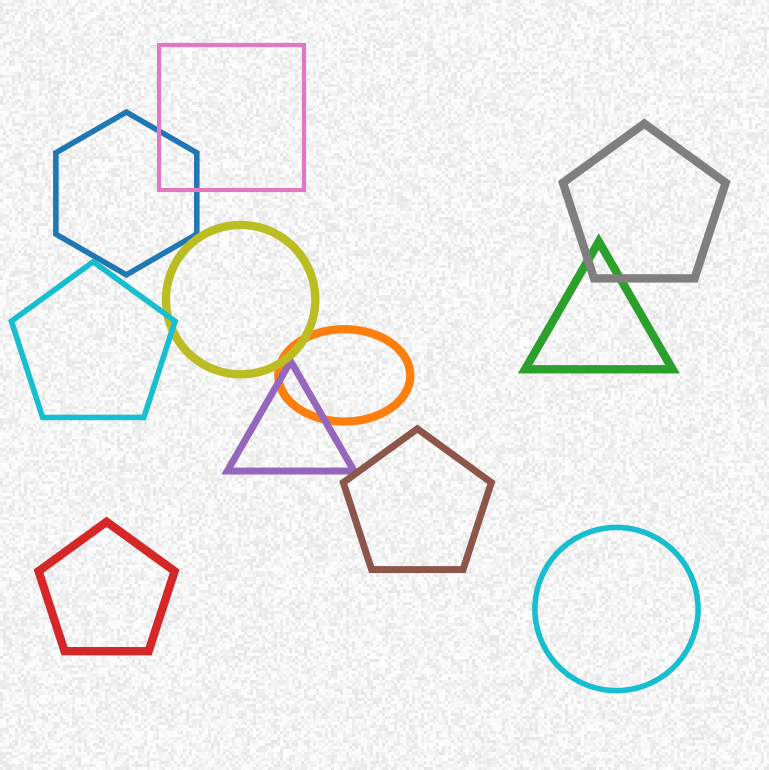[{"shape": "hexagon", "thickness": 2, "radius": 0.53, "center": [0.164, 0.749]}, {"shape": "oval", "thickness": 3, "radius": 0.43, "center": [0.447, 0.512]}, {"shape": "triangle", "thickness": 3, "radius": 0.55, "center": [0.778, 0.576]}, {"shape": "pentagon", "thickness": 3, "radius": 0.46, "center": [0.138, 0.229]}, {"shape": "triangle", "thickness": 2.5, "radius": 0.48, "center": [0.378, 0.436]}, {"shape": "pentagon", "thickness": 2.5, "radius": 0.51, "center": [0.542, 0.342]}, {"shape": "square", "thickness": 1.5, "radius": 0.47, "center": [0.301, 0.847]}, {"shape": "pentagon", "thickness": 3, "radius": 0.56, "center": [0.837, 0.728]}, {"shape": "circle", "thickness": 3, "radius": 0.49, "center": [0.313, 0.611]}, {"shape": "pentagon", "thickness": 2, "radius": 0.56, "center": [0.121, 0.548]}, {"shape": "circle", "thickness": 2, "radius": 0.53, "center": [0.801, 0.209]}]